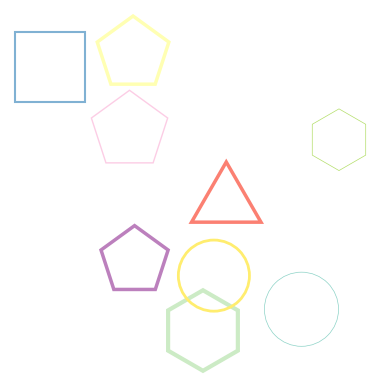[{"shape": "circle", "thickness": 0.5, "radius": 0.48, "center": [0.783, 0.197]}, {"shape": "pentagon", "thickness": 2.5, "radius": 0.49, "center": [0.346, 0.86]}, {"shape": "triangle", "thickness": 2.5, "radius": 0.52, "center": [0.588, 0.475]}, {"shape": "square", "thickness": 1.5, "radius": 0.46, "center": [0.129, 0.825]}, {"shape": "hexagon", "thickness": 0.5, "radius": 0.4, "center": [0.88, 0.637]}, {"shape": "pentagon", "thickness": 1, "radius": 0.52, "center": [0.336, 0.661]}, {"shape": "pentagon", "thickness": 2.5, "radius": 0.46, "center": [0.35, 0.322]}, {"shape": "hexagon", "thickness": 3, "radius": 0.52, "center": [0.527, 0.142]}, {"shape": "circle", "thickness": 2, "radius": 0.46, "center": [0.556, 0.284]}]